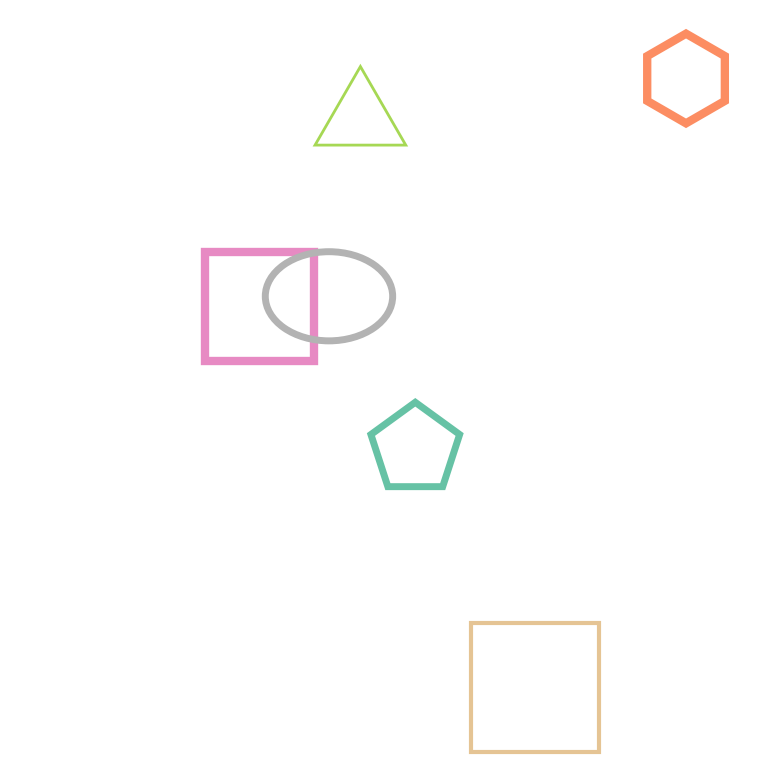[{"shape": "pentagon", "thickness": 2.5, "radius": 0.3, "center": [0.539, 0.417]}, {"shape": "hexagon", "thickness": 3, "radius": 0.29, "center": [0.891, 0.898]}, {"shape": "square", "thickness": 3, "radius": 0.35, "center": [0.336, 0.602]}, {"shape": "triangle", "thickness": 1, "radius": 0.34, "center": [0.468, 0.846]}, {"shape": "square", "thickness": 1.5, "radius": 0.42, "center": [0.695, 0.107]}, {"shape": "oval", "thickness": 2.5, "radius": 0.41, "center": [0.427, 0.615]}]